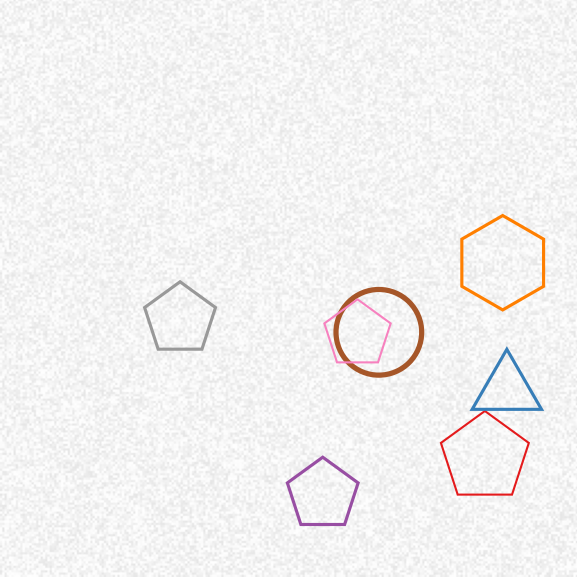[{"shape": "pentagon", "thickness": 1, "radius": 0.4, "center": [0.84, 0.207]}, {"shape": "triangle", "thickness": 1.5, "radius": 0.35, "center": [0.878, 0.325]}, {"shape": "pentagon", "thickness": 1.5, "radius": 0.32, "center": [0.559, 0.143]}, {"shape": "hexagon", "thickness": 1.5, "radius": 0.41, "center": [0.871, 0.544]}, {"shape": "circle", "thickness": 2.5, "radius": 0.37, "center": [0.656, 0.424]}, {"shape": "pentagon", "thickness": 1, "radius": 0.3, "center": [0.619, 0.42]}, {"shape": "pentagon", "thickness": 1.5, "radius": 0.32, "center": [0.312, 0.447]}]